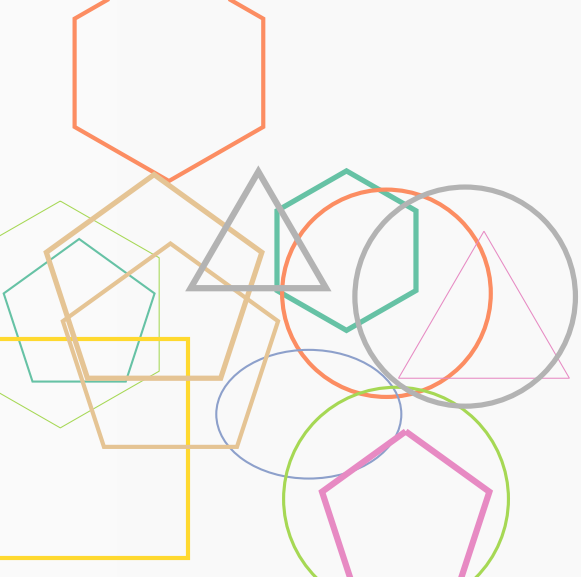[{"shape": "pentagon", "thickness": 1, "radius": 0.68, "center": [0.136, 0.449]}, {"shape": "hexagon", "thickness": 2.5, "radius": 0.69, "center": [0.596, 0.565]}, {"shape": "hexagon", "thickness": 2, "radius": 0.94, "center": [0.291, 0.873]}, {"shape": "circle", "thickness": 2, "radius": 0.9, "center": [0.665, 0.491]}, {"shape": "oval", "thickness": 1, "radius": 0.8, "center": [0.531, 0.282]}, {"shape": "triangle", "thickness": 0.5, "radius": 0.85, "center": [0.833, 0.429]}, {"shape": "pentagon", "thickness": 3, "radius": 0.76, "center": [0.698, 0.101]}, {"shape": "hexagon", "thickness": 0.5, "radius": 0.98, "center": [0.104, 0.455]}, {"shape": "circle", "thickness": 1.5, "radius": 0.97, "center": [0.681, 0.135]}, {"shape": "square", "thickness": 2, "radius": 0.95, "center": [0.133, 0.222]}, {"shape": "pentagon", "thickness": 2.5, "radius": 0.97, "center": [0.265, 0.502]}, {"shape": "pentagon", "thickness": 2, "radius": 0.97, "center": [0.293, 0.383]}, {"shape": "triangle", "thickness": 3, "radius": 0.67, "center": [0.444, 0.567]}, {"shape": "circle", "thickness": 2.5, "radius": 0.95, "center": [0.8, 0.486]}]